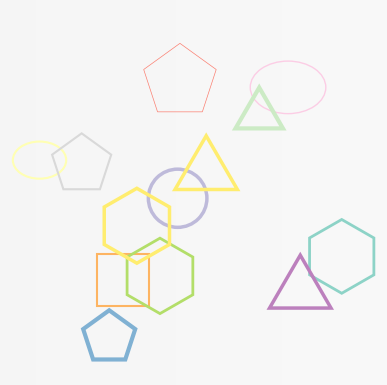[{"shape": "hexagon", "thickness": 2, "radius": 0.48, "center": [0.882, 0.334]}, {"shape": "oval", "thickness": 1.5, "radius": 0.34, "center": [0.102, 0.584]}, {"shape": "circle", "thickness": 2.5, "radius": 0.38, "center": [0.458, 0.485]}, {"shape": "pentagon", "thickness": 0.5, "radius": 0.49, "center": [0.464, 0.789]}, {"shape": "pentagon", "thickness": 3, "radius": 0.35, "center": [0.282, 0.123]}, {"shape": "square", "thickness": 1.5, "radius": 0.34, "center": [0.318, 0.273]}, {"shape": "hexagon", "thickness": 2, "radius": 0.49, "center": [0.413, 0.283]}, {"shape": "oval", "thickness": 1, "radius": 0.49, "center": [0.743, 0.773]}, {"shape": "pentagon", "thickness": 1.5, "radius": 0.4, "center": [0.211, 0.573]}, {"shape": "triangle", "thickness": 2.5, "radius": 0.46, "center": [0.775, 0.246]}, {"shape": "triangle", "thickness": 3, "radius": 0.35, "center": [0.669, 0.702]}, {"shape": "triangle", "thickness": 2.5, "radius": 0.46, "center": [0.532, 0.554]}, {"shape": "hexagon", "thickness": 2.5, "radius": 0.49, "center": [0.353, 0.414]}]